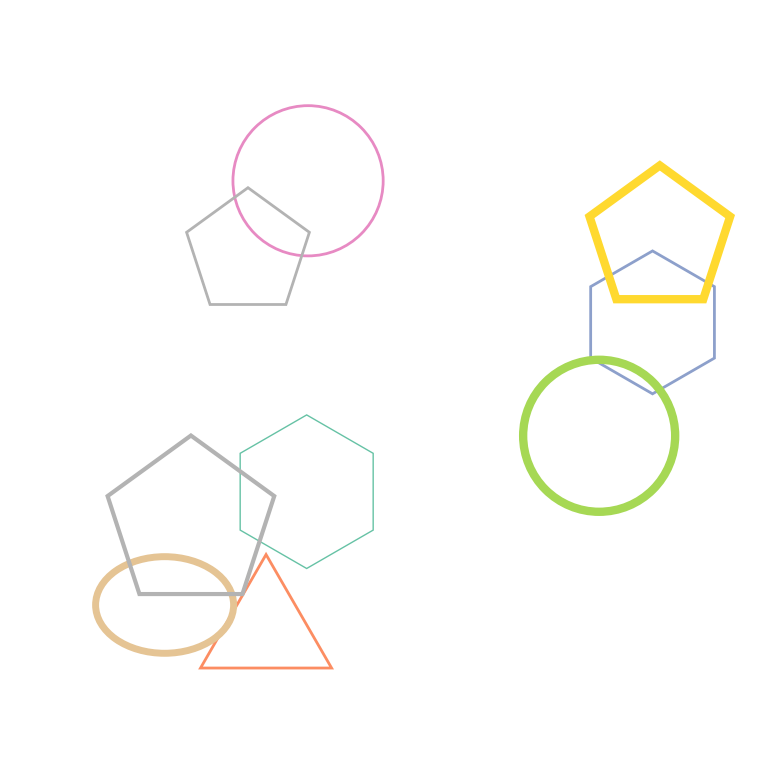[{"shape": "hexagon", "thickness": 0.5, "radius": 0.5, "center": [0.398, 0.361]}, {"shape": "triangle", "thickness": 1, "radius": 0.49, "center": [0.346, 0.182]}, {"shape": "hexagon", "thickness": 1, "radius": 0.46, "center": [0.847, 0.581]}, {"shape": "circle", "thickness": 1, "radius": 0.49, "center": [0.4, 0.765]}, {"shape": "circle", "thickness": 3, "radius": 0.49, "center": [0.778, 0.434]}, {"shape": "pentagon", "thickness": 3, "radius": 0.48, "center": [0.857, 0.689]}, {"shape": "oval", "thickness": 2.5, "radius": 0.45, "center": [0.214, 0.214]}, {"shape": "pentagon", "thickness": 1, "radius": 0.42, "center": [0.322, 0.672]}, {"shape": "pentagon", "thickness": 1.5, "radius": 0.57, "center": [0.248, 0.321]}]